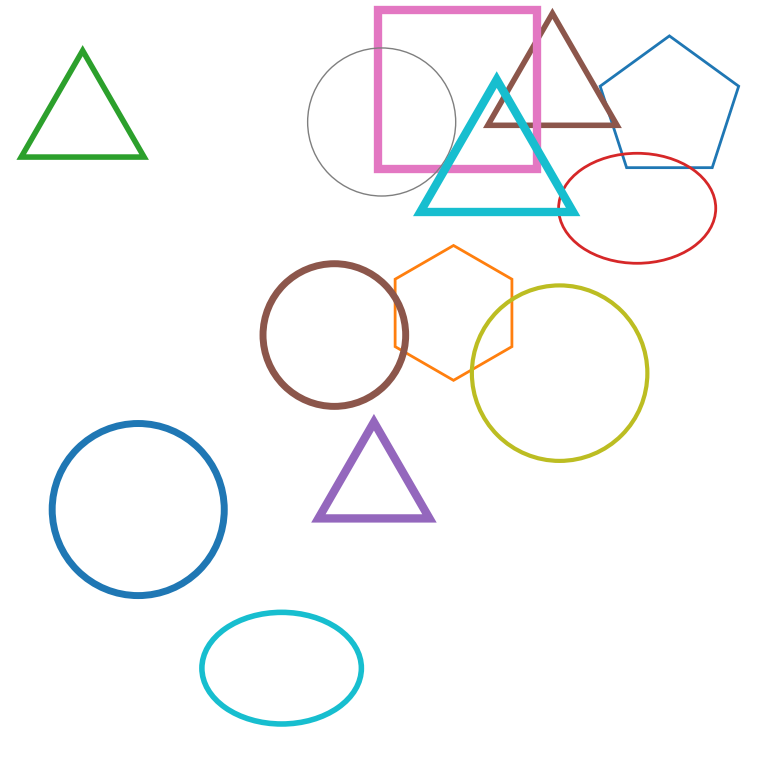[{"shape": "pentagon", "thickness": 1, "radius": 0.47, "center": [0.869, 0.859]}, {"shape": "circle", "thickness": 2.5, "radius": 0.56, "center": [0.18, 0.338]}, {"shape": "hexagon", "thickness": 1, "radius": 0.44, "center": [0.589, 0.594]}, {"shape": "triangle", "thickness": 2, "radius": 0.46, "center": [0.107, 0.842]}, {"shape": "oval", "thickness": 1, "radius": 0.51, "center": [0.827, 0.729]}, {"shape": "triangle", "thickness": 3, "radius": 0.42, "center": [0.486, 0.368]}, {"shape": "circle", "thickness": 2.5, "radius": 0.46, "center": [0.434, 0.565]}, {"shape": "triangle", "thickness": 2, "radius": 0.48, "center": [0.717, 0.886]}, {"shape": "square", "thickness": 3, "radius": 0.52, "center": [0.594, 0.883]}, {"shape": "circle", "thickness": 0.5, "radius": 0.48, "center": [0.496, 0.842]}, {"shape": "circle", "thickness": 1.5, "radius": 0.57, "center": [0.727, 0.515]}, {"shape": "oval", "thickness": 2, "radius": 0.52, "center": [0.366, 0.132]}, {"shape": "triangle", "thickness": 3, "radius": 0.57, "center": [0.645, 0.782]}]